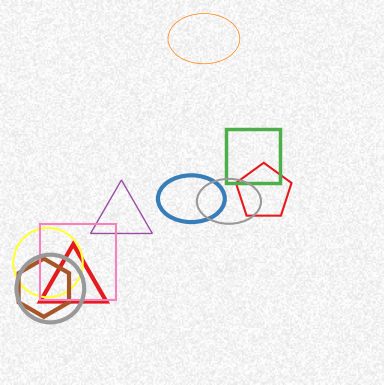[{"shape": "pentagon", "thickness": 1.5, "radius": 0.38, "center": [0.685, 0.501]}, {"shape": "triangle", "thickness": 3, "radius": 0.5, "center": [0.19, 0.266]}, {"shape": "oval", "thickness": 3, "radius": 0.43, "center": [0.497, 0.484]}, {"shape": "square", "thickness": 2.5, "radius": 0.35, "center": [0.657, 0.594]}, {"shape": "triangle", "thickness": 1, "radius": 0.46, "center": [0.315, 0.44]}, {"shape": "oval", "thickness": 0.5, "radius": 0.47, "center": [0.53, 0.9]}, {"shape": "circle", "thickness": 1.5, "radius": 0.45, "center": [0.125, 0.318]}, {"shape": "hexagon", "thickness": 3, "radius": 0.38, "center": [0.114, 0.253]}, {"shape": "square", "thickness": 1.5, "radius": 0.49, "center": [0.202, 0.319]}, {"shape": "oval", "thickness": 1.5, "radius": 0.42, "center": [0.595, 0.477]}, {"shape": "circle", "thickness": 3, "radius": 0.44, "center": [0.131, 0.251]}]